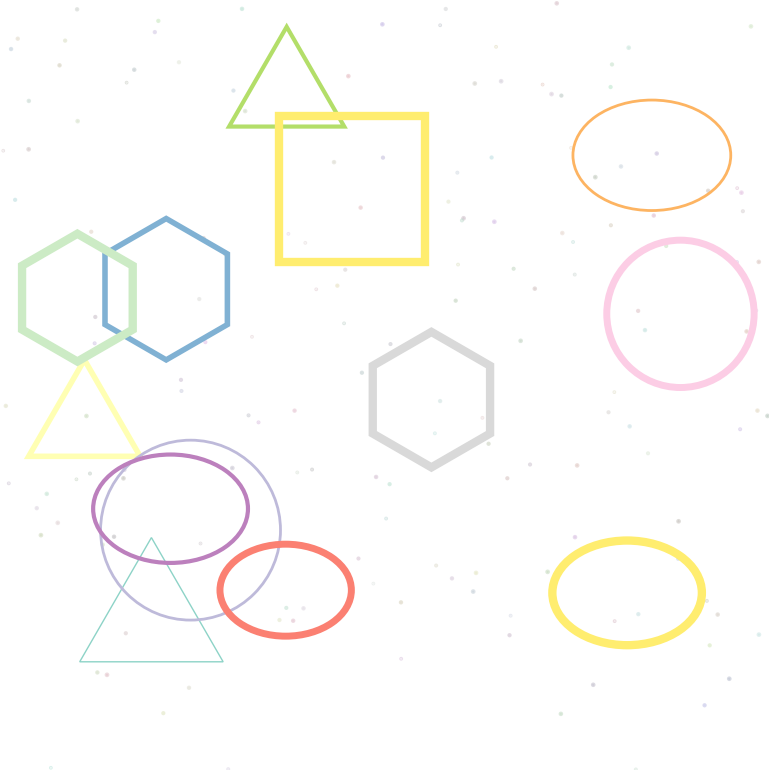[{"shape": "triangle", "thickness": 0.5, "radius": 0.54, "center": [0.197, 0.194]}, {"shape": "triangle", "thickness": 2, "radius": 0.42, "center": [0.11, 0.449]}, {"shape": "circle", "thickness": 1, "radius": 0.58, "center": [0.247, 0.312]}, {"shape": "oval", "thickness": 2.5, "radius": 0.43, "center": [0.371, 0.234]}, {"shape": "hexagon", "thickness": 2, "radius": 0.46, "center": [0.216, 0.624]}, {"shape": "oval", "thickness": 1, "radius": 0.51, "center": [0.847, 0.798]}, {"shape": "triangle", "thickness": 1.5, "radius": 0.43, "center": [0.372, 0.879]}, {"shape": "circle", "thickness": 2.5, "radius": 0.48, "center": [0.884, 0.592]}, {"shape": "hexagon", "thickness": 3, "radius": 0.44, "center": [0.56, 0.481]}, {"shape": "oval", "thickness": 1.5, "radius": 0.5, "center": [0.222, 0.339]}, {"shape": "hexagon", "thickness": 3, "radius": 0.41, "center": [0.101, 0.613]}, {"shape": "square", "thickness": 3, "radius": 0.47, "center": [0.458, 0.754]}, {"shape": "oval", "thickness": 3, "radius": 0.49, "center": [0.814, 0.23]}]